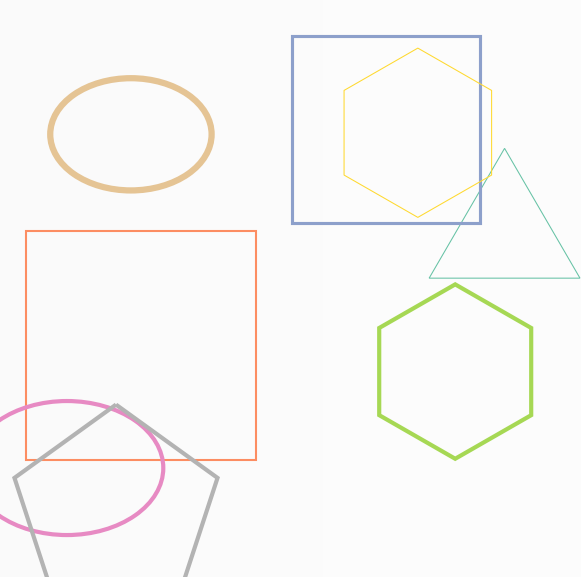[{"shape": "triangle", "thickness": 0.5, "radius": 0.75, "center": [0.868, 0.592]}, {"shape": "square", "thickness": 1, "radius": 0.99, "center": [0.242, 0.401]}, {"shape": "square", "thickness": 1.5, "radius": 0.81, "center": [0.664, 0.775]}, {"shape": "oval", "thickness": 2, "radius": 0.83, "center": [0.115, 0.189]}, {"shape": "hexagon", "thickness": 2, "radius": 0.75, "center": [0.783, 0.356]}, {"shape": "hexagon", "thickness": 0.5, "radius": 0.73, "center": [0.719, 0.769]}, {"shape": "oval", "thickness": 3, "radius": 0.69, "center": [0.225, 0.767]}, {"shape": "pentagon", "thickness": 2, "radius": 0.92, "center": [0.2, 0.115]}]